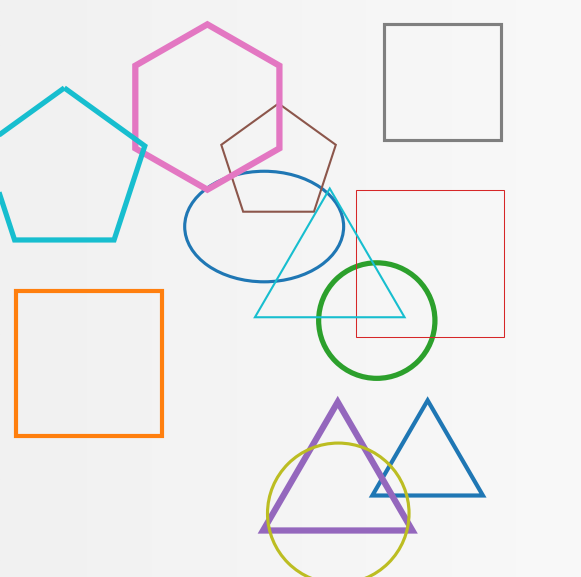[{"shape": "oval", "thickness": 1.5, "radius": 0.68, "center": [0.454, 0.607]}, {"shape": "triangle", "thickness": 2, "radius": 0.55, "center": [0.736, 0.196]}, {"shape": "square", "thickness": 2, "radius": 0.63, "center": [0.153, 0.369]}, {"shape": "circle", "thickness": 2.5, "radius": 0.5, "center": [0.648, 0.444]}, {"shape": "square", "thickness": 0.5, "radius": 0.63, "center": [0.739, 0.543]}, {"shape": "triangle", "thickness": 3, "radius": 0.74, "center": [0.581, 0.155]}, {"shape": "pentagon", "thickness": 1, "radius": 0.52, "center": [0.479, 0.716]}, {"shape": "hexagon", "thickness": 3, "radius": 0.72, "center": [0.357, 0.814]}, {"shape": "square", "thickness": 1.5, "radius": 0.5, "center": [0.762, 0.858]}, {"shape": "circle", "thickness": 1.5, "radius": 0.61, "center": [0.582, 0.11]}, {"shape": "pentagon", "thickness": 2.5, "radius": 0.73, "center": [0.111, 0.701]}, {"shape": "triangle", "thickness": 1, "radius": 0.74, "center": [0.567, 0.524]}]